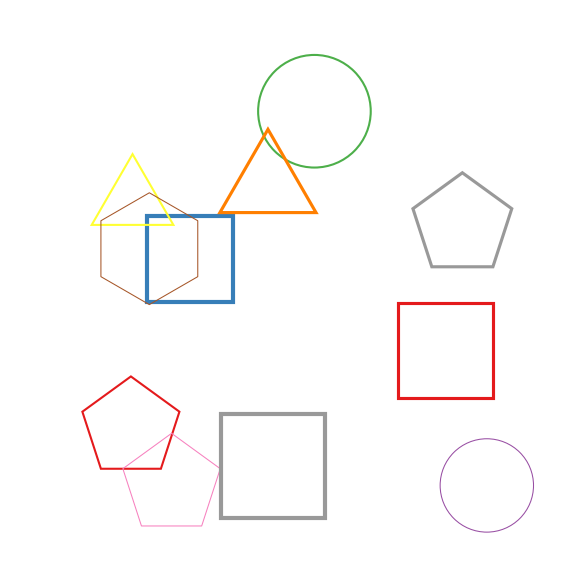[{"shape": "square", "thickness": 1.5, "radius": 0.41, "center": [0.771, 0.392]}, {"shape": "pentagon", "thickness": 1, "radius": 0.44, "center": [0.227, 0.259]}, {"shape": "square", "thickness": 2, "radius": 0.37, "center": [0.329, 0.551]}, {"shape": "circle", "thickness": 1, "radius": 0.49, "center": [0.544, 0.807]}, {"shape": "circle", "thickness": 0.5, "radius": 0.4, "center": [0.843, 0.159]}, {"shape": "triangle", "thickness": 1.5, "radius": 0.48, "center": [0.464, 0.679]}, {"shape": "triangle", "thickness": 1, "radius": 0.41, "center": [0.23, 0.651]}, {"shape": "hexagon", "thickness": 0.5, "radius": 0.48, "center": [0.259, 0.568]}, {"shape": "pentagon", "thickness": 0.5, "radius": 0.44, "center": [0.297, 0.16]}, {"shape": "pentagon", "thickness": 1.5, "radius": 0.45, "center": [0.801, 0.61]}, {"shape": "square", "thickness": 2, "radius": 0.45, "center": [0.472, 0.192]}]